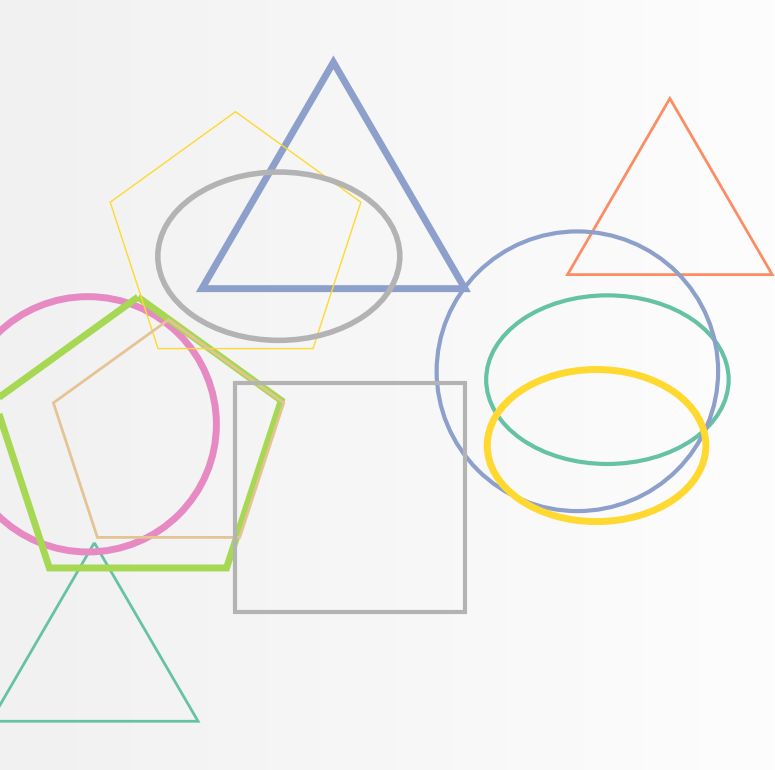[{"shape": "triangle", "thickness": 1, "radius": 0.77, "center": [0.122, 0.141]}, {"shape": "oval", "thickness": 1.5, "radius": 0.78, "center": [0.784, 0.507]}, {"shape": "triangle", "thickness": 1, "radius": 0.76, "center": [0.864, 0.72]}, {"shape": "triangle", "thickness": 2.5, "radius": 0.98, "center": [0.43, 0.723]}, {"shape": "circle", "thickness": 1.5, "radius": 0.91, "center": [0.745, 0.518]}, {"shape": "circle", "thickness": 2.5, "radius": 0.83, "center": [0.113, 0.449]}, {"shape": "pentagon", "thickness": 2.5, "radius": 0.97, "center": [0.178, 0.42]}, {"shape": "pentagon", "thickness": 0.5, "radius": 0.85, "center": [0.304, 0.685]}, {"shape": "oval", "thickness": 2.5, "radius": 0.71, "center": [0.77, 0.421]}, {"shape": "pentagon", "thickness": 1, "radius": 0.78, "center": [0.218, 0.429]}, {"shape": "oval", "thickness": 2, "radius": 0.78, "center": [0.36, 0.667]}, {"shape": "square", "thickness": 1.5, "radius": 0.74, "center": [0.452, 0.354]}]